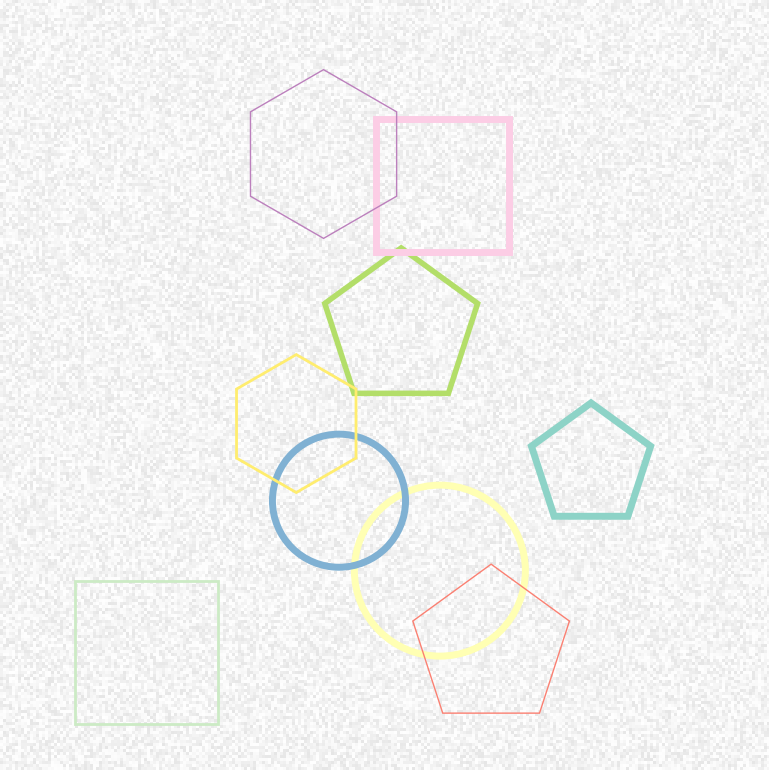[{"shape": "pentagon", "thickness": 2.5, "radius": 0.41, "center": [0.768, 0.395]}, {"shape": "circle", "thickness": 2.5, "radius": 0.56, "center": [0.571, 0.259]}, {"shape": "pentagon", "thickness": 0.5, "radius": 0.53, "center": [0.638, 0.16]}, {"shape": "circle", "thickness": 2.5, "radius": 0.43, "center": [0.44, 0.35]}, {"shape": "pentagon", "thickness": 2, "radius": 0.52, "center": [0.521, 0.574]}, {"shape": "square", "thickness": 2.5, "radius": 0.43, "center": [0.575, 0.759]}, {"shape": "hexagon", "thickness": 0.5, "radius": 0.55, "center": [0.42, 0.8]}, {"shape": "square", "thickness": 1, "radius": 0.46, "center": [0.191, 0.152]}, {"shape": "hexagon", "thickness": 1, "radius": 0.45, "center": [0.385, 0.45]}]